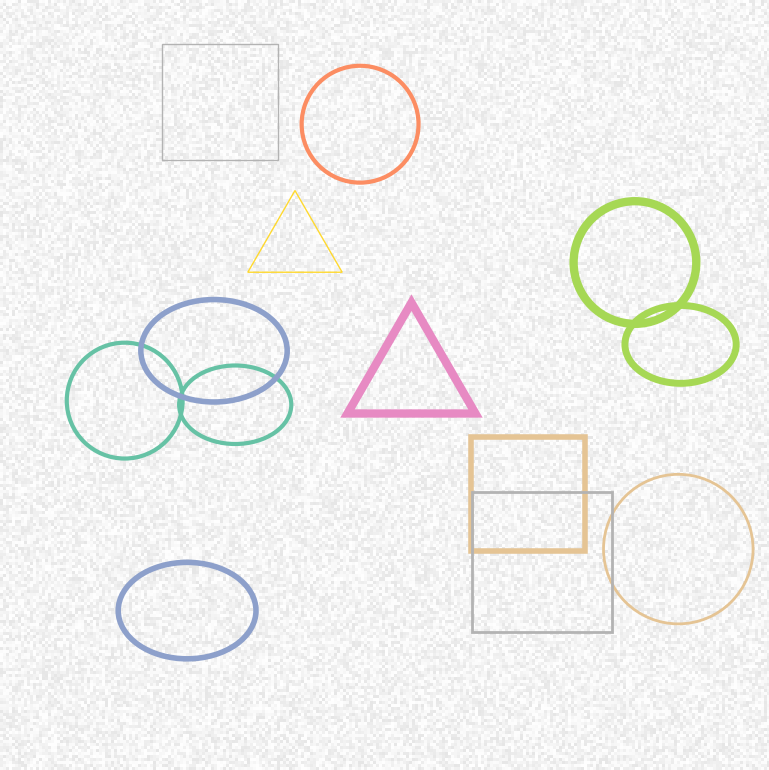[{"shape": "circle", "thickness": 1.5, "radius": 0.38, "center": [0.162, 0.48]}, {"shape": "oval", "thickness": 1.5, "radius": 0.36, "center": [0.305, 0.474]}, {"shape": "circle", "thickness": 1.5, "radius": 0.38, "center": [0.468, 0.839]}, {"shape": "oval", "thickness": 2, "radius": 0.45, "center": [0.243, 0.207]}, {"shape": "oval", "thickness": 2, "radius": 0.48, "center": [0.278, 0.544]}, {"shape": "triangle", "thickness": 3, "radius": 0.48, "center": [0.534, 0.511]}, {"shape": "circle", "thickness": 3, "radius": 0.4, "center": [0.825, 0.659]}, {"shape": "oval", "thickness": 2.5, "radius": 0.36, "center": [0.884, 0.553]}, {"shape": "triangle", "thickness": 0.5, "radius": 0.35, "center": [0.383, 0.682]}, {"shape": "square", "thickness": 2, "radius": 0.37, "center": [0.686, 0.358]}, {"shape": "circle", "thickness": 1, "radius": 0.49, "center": [0.881, 0.287]}, {"shape": "square", "thickness": 0.5, "radius": 0.37, "center": [0.286, 0.867]}, {"shape": "square", "thickness": 1, "radius": 0.46, "center": [0.704, 0.271]}]